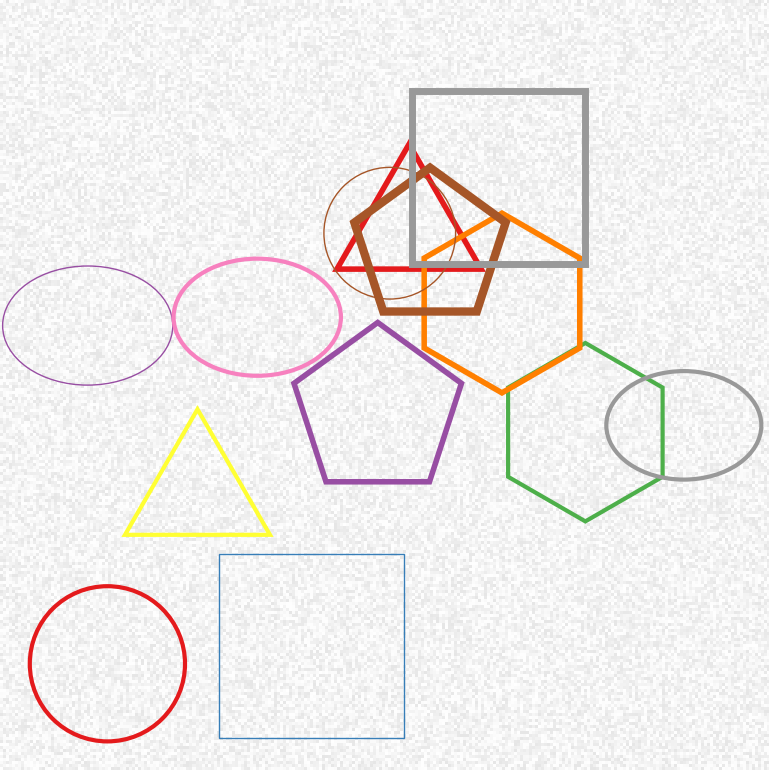[{"shape": "circle", "thickness": 1.5, "radius": 0.5, "center": [0.139, 0.138]}, {"shape": "triangle", "thickness": 2, "radius": 0.54, "center": [0.531, 0.705]}, {"shape": "square", "thickness": 0.5, "radius": 0.6, "center": [0.404, 0.161]}, {"shape": "hexagon", "thickness": 1.5, "radius": 0.58, "center": [0.76, 0.439]}, {"shape": "pentagon", "thickness": 2, "radius": 0.57, "center": [0.491, 0.467]}, {"shape": "oval", "thickness": 0.5, "radius": 0.55, "center": [0.114, 0.577]}, {"shape": "hexagon", "thickness": 2, "radius": 0.58, "center": [0.652, 0.606]}, {"shape": "triangle", "thickness": 1.5, "radius": 0.54, "center": [0.256, 0.36]}, {"shape": "circle", "thickness": 0.5, "radius": 0.43, "center": [0.506, 0.697]}, {"shape": "pentagon", "thickness": 3, "radius": 0.52, "center": [0.558, 0.679]}, {"shape": "oval", "thickness": 1.5, "radius": 0.54, "center": [0.334, 0.588]}, {"shape": "oval", "thickness": 1.5, "radius": 0.5, "center": [0.888, 0.448]}, {"shape": "square", "thickness": 2.5, "radius": 0.56, "center": [0.647, 0.77]}]